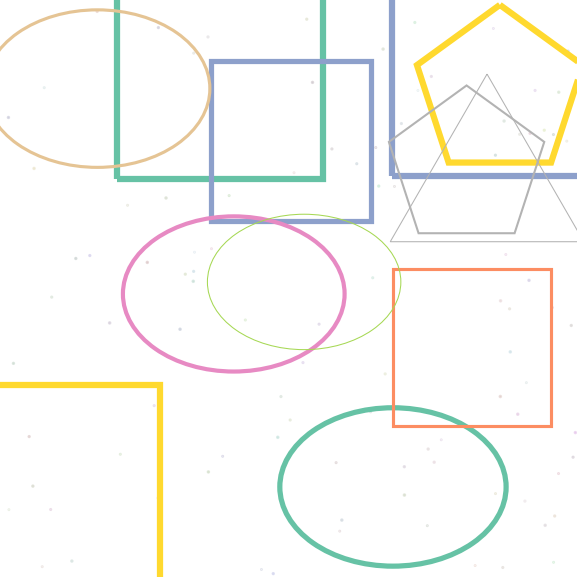[{"shape": "square", "thickness": 3, "radius": 0.89, "center": [0.381, 0.868]}, {"shape": "oval", "thickness": 2.5, "radius": 0.98, "center": [0.68, 0.156]}, {"shape": "square", "thickness": 1.5, "radius": 0.68, "center": [0.817, 0.397]}, {"shape": "square", "thickness": 2.5, "radius": 0.69, "center": [0.504, 0.755]}, {"shape": "square", "thickness": 3, "radius": 0.95, "center": [0.87, 0.885]}, {"shape": "oval", "thickness": 2, "radius": 0.96, "center": [0.405, 0.49]}, {"shape": "oval", "thickness": 0.5, "radius": 0.84, "center": [0.527, 0.511]}, {"shape": "square", "thickness": 3, "radius": 0.87, "center": [0.103, 0.158]}, {"shape": "pentagon", "thickness": 3, "radius": 0.75, "center": [0.866, 0.84]}, {"shape": "oval", "thickness": 1.5, "radius": 0.97, "center": [0.169, 0.846]}, {"shape": "pentagon", "thickness": 1, "radius": 0.71, "center": [0.808, 0.71]}, {"shape": "triangle", "thickness": 0.5, "radius": 0.97, "center": [0.843, 0.677]}]